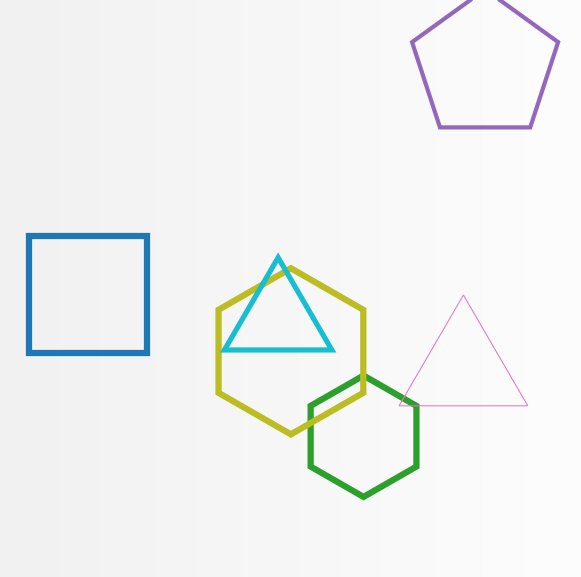[{"shape": "square", "thickness": 3, "radius": 0.51, "center": [0.151, 0.489]}, {"shape": "hexagon", "thickness": 3, "radius": 0.53, "center": [0.625, 0.244]}, {"shape": "pentagon", "thickness": 2, "radius": 0.66, "center": [0.835, 0.885]}, {"shape": "triangle", "thickness": 0.5, "radius": 0.64, "center": [0.797, 0.36]}, {"shape": "hexagon", "thickness": 3, "radius": 0.72, "center": [0.501, 0.391]}, {"shape": "triangle", "thickness": 2.5, "radius": 0.53, "center": [0.479, 0.446]}]